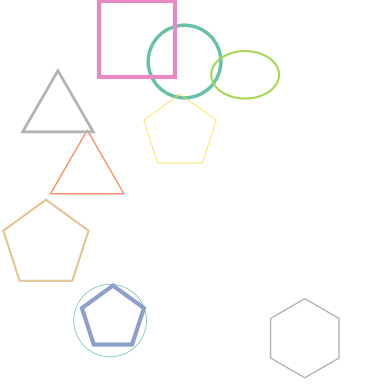[{"shape": "circle", "thickness": 2.5, "radius": 0.47, "center": [0.479, 0.84]}, {"shape": "circle", "thickness": 0.5, "radius": 0.47, "center": [0.286, 0.167]}, {"shape": "triangle", "thickness": 1, "radius": 0.55, "center": [0.227, 0.552]}, {"shape": "pentagon", "thickness": 3, "radius": 0.42, "center": [0.293, 0.174]}, {"shape": "square", "thickness": 3, "radius": 0.49, "center": [0.356, 0.899]}, {"shape": "oval", "thickness": 1.5, "radius": 0.44, "center": [0.637, 0.806]}, {"shape": "pentagon", "thickness": 0.5, "radius": 0.49, "center": [0.468, 0.657]}, {"shape": "pentagon", "thickness": 1.5, "radius": 0.58, "center": [0.119, 0.365]}, {"shape": "hexagon", "thickness": 1, "radius": 0.51, "center": [0.792, 0.121]}, {"shape": "triangle", "thickness": 2, "radius": 0.53, "center": [0.15, 0.711]}]